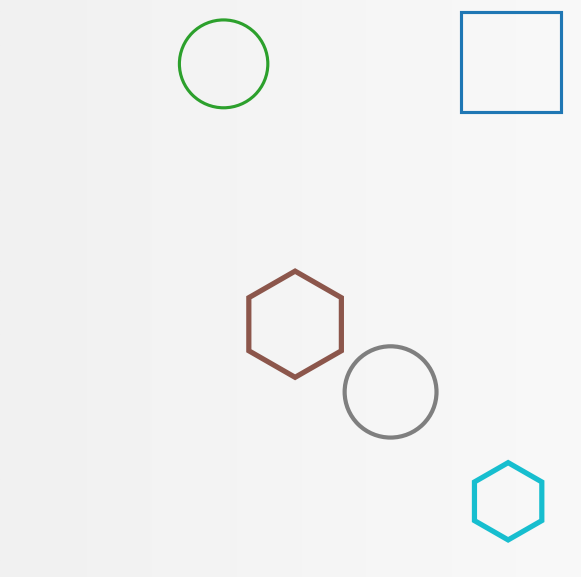[{"shape": "square", "thickness": 1.5, "radius": 0.43, "center": [0.879, 0.892]}, {"shape": "circle", "thickness": 1.5, "radius": 0.38, "center": [0.385, 0.889]}, {"shape": "hexagon", "thickness": 2.5, "radius": 0.46, "center": [0.508, 0.438]}, {"shape": "circle", "thickness": 2, "radius": 0.4, "center": [0.672, 0.32]}, {"shape": "hexagon", "thickness": 2.5, "radius": 0.33, "center": [0.874, 0.131]}]